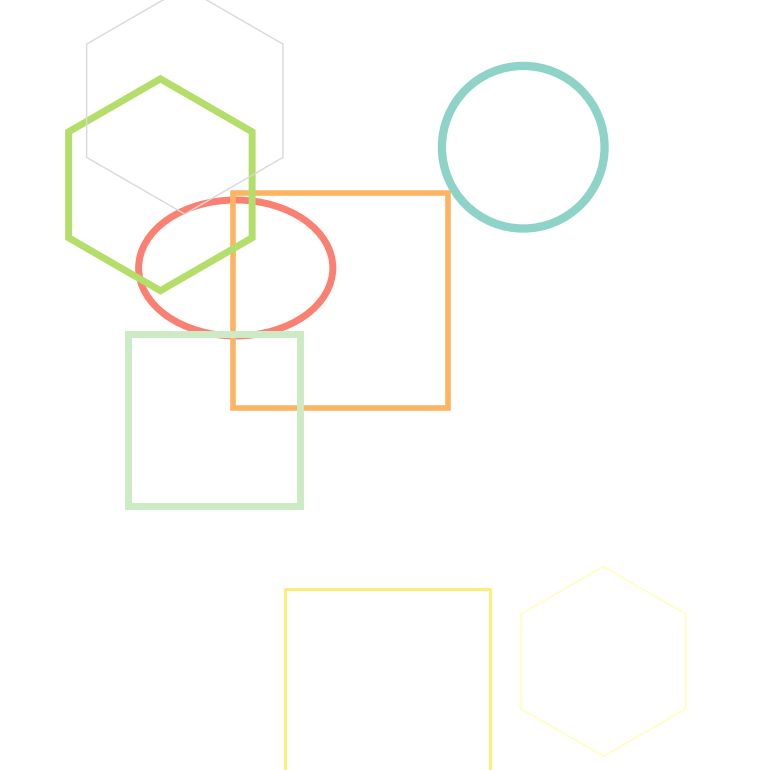[{"shape": "circle", "thickness": 3, "radius": 0.53, "center": [0.68, 0.809]}, {"shape": "hexagon", "thickness": 0.5, "radius": 0.62, "center": [0.784, 0.141]}, {"shape": "oval", "thickness": 2.5, "radius": 0.63, "center": [0.306, 0.652]}, {"shape": "square", "thickness": 2, "radius": 0.7, "center": [0.442, 0.61]}, {"shape": "hexagon", "thickness": 2.5, "radius": 0.69, "center": [0.208, 0.76]}, {"shape": "hexagon", "thickness": 0.5, "radius": 0.74, "center": [0.24, 0.869]}, {"shape": "square", "thickness": 2.5, "radius": 0.56, "center": [0.278, 0.455]}, {"shape": "square", "thickness": 1, "radius": 0.66, "center": [0.503, 0.102]}]